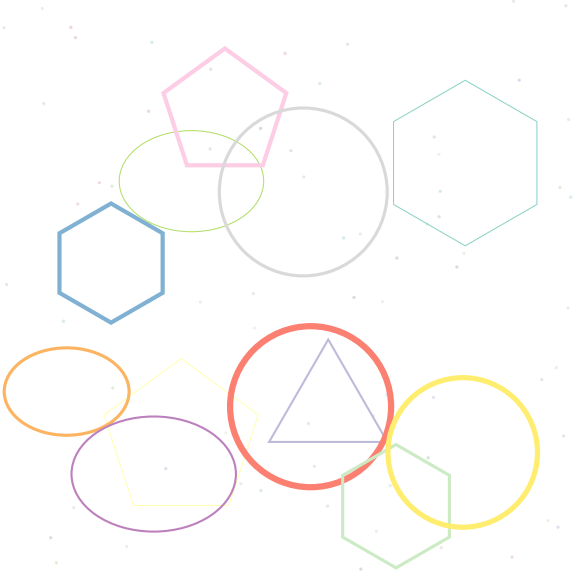[{"shape": "hexagon", "thickness": 0.5, "radius": 0.72, "center": [0.806, 0.717]}, {"shape": "pentagon", "thickness": 0.5, "radius": 0.7, "center": [0.314, 0.237]}, {"shape": "triangle", "thickness": 1, "radius": 0.59, "center": [0.568, 0.293]}, {"shape": "circle", "thickness": 3, "radius": 0.7, "center": [0.538, 0.295]}, {"shape": "hexagon", "thickness": 2, "radius": 0.52, "center": [0.192, 0.544]}, {"shape": "oval", "thickness": 1.5, "radius": 0.54, "center": [0.115, 0.321]}, {"shape": "oval", "thickness": 0.5, "radius": 0.63, "center": [0.331, 0.685]}, {"shape": "pentagon", "thickness": 2, "radius": 0.56, "center": [0.389, 0.803]}, {"shape": "circle", "thickness": 1.5, "radius": 0.73, "center": [0.525, 0.667]}, {"shape": "oval", "thickness": 1, "radius": 0.71, "center": [0.266, 0.178]}, {"shape": "hexagon", "thickness": 1.5, "radius": 0.53, "center": [0.686, 0.123]}, {"shape": "circle", "thickness": 2.5, "radius": 0.65, "center": [0.801, 0.216]}]